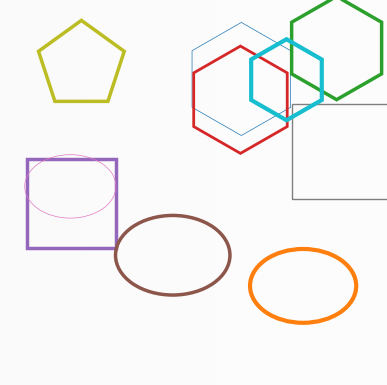[{"shape": "hexagon", "thickness": 0.5, "radius": 0.73, "center": [0.623, 0.795]}, {"shape": "oval", "thickness": 3, "radius": 0.68, "center": [0.782, 0.257]}, {"shape": "hexagon", "thickness": 2.5, "radius": 0.67, "center": [0.869, 0.875]}, {"shape": "hexagon", "thickness": 2, "radius": 0.7, "center": [0.621, 0.741]}, {"shape": "square", "thickness": 2.5, "radius": 0.57, "center": [0.184, 0.471]}, {"shape": "oval", "thickness": 2.5, "radius": 0.74, "center": [0.446, 0.337]}, {"shape": "oval", "thickness": 0.5, "radius": 0.59, "center": [0.181, 0.516]}, {"shape": "square", "thickness": 1, "radius": 0.62, "center": [0.878, 0.606]}, {"shape": "pentagon", "thickness": 2.5, "radius": 0.58, "center": [0.21, 0.831]}, {"shape": "hexagon", "thickness": 3, "radius": 0.53, "center": [0.739, 0.793]}]